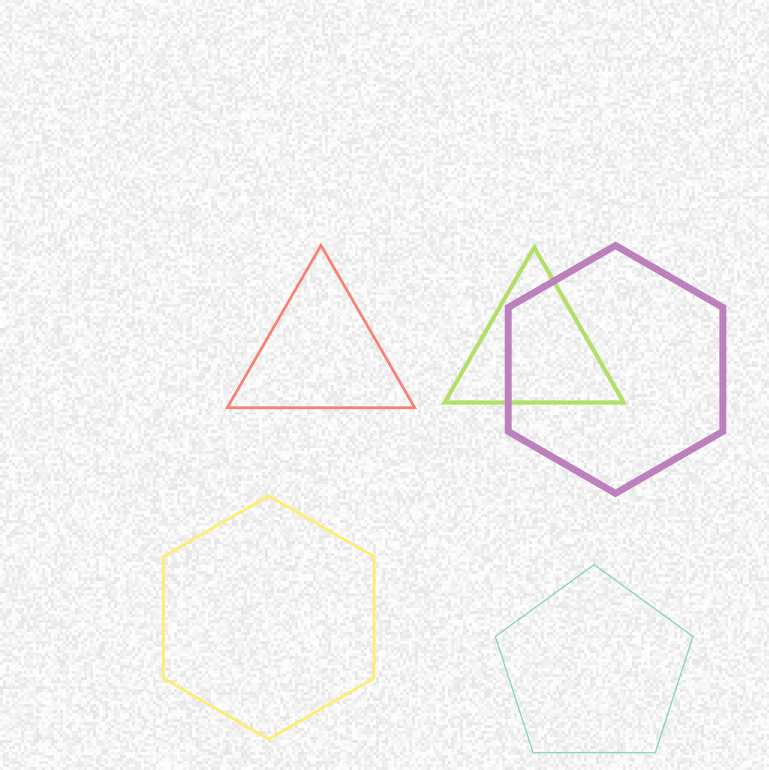[{"shape": "pentagon", "thickness": 0.5, "radius": 0.67, "center": [0.772, 0.132]}, {"shape": "triangle", "thickness": 1, "radius": 0.7, "center": [0.417, 0.541]}, {"shape": "triangle", "thickness": 1.5, "radius": 0.67, "center": [0.694, 0.544]}, {"shape": "hexagon", "thickness": 2.5, "radius": 0.8, "center": [0.799, 0.52]}, {"shape": "hexagon", "thickness": 1, "radius": 0.79, "center": [0.349, 0.198]}]